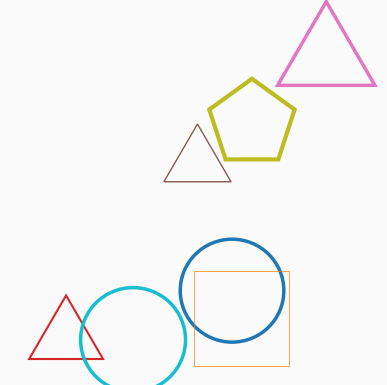[{"shape": "circle", "thickness": 2.5, "radius": 0.67, "center": [0.599, 0.245]}, {"shape": "square", "thickness": 0.5, "radius": 0.61, "center": [0.623, 0.173]}, {"shape": "triangle", "thickness": 1.5, "radius": 0.55, "center": [0.171, 0.123]}, {"shape": "triangle", "thickness": 1, "radius": 0.5, "center": [0.51, 0.578]}, {"shape": "triangle", "thickness": 2.5, "radius": 0.72, "center": [0.842, 0.851]}, {"shape": "pentagon", "thickness": 3, "radius": 0.58, "center": [0.65, 0.68]}, {"shape": "circle", "thickness": 2.5, "radius": 0.68, "center": [0.343, 0.118]}]